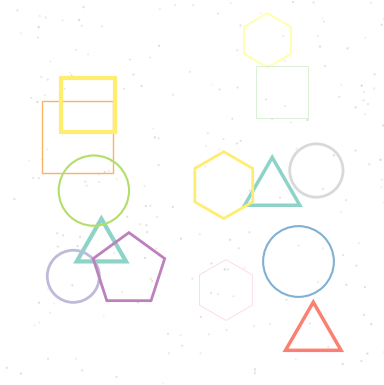[{"shape": "triangle", "thickness": 3, "radius": 0.37, "center": [0.263, 0.358]}, {"shape": "triangle", "thickness": 2.5, "radius": 0.41, "center": [0.707, 0.508]}, {"shape": "hexagon", "thickness": 1.5, "radius": 0.35, "center": [0.695, 0.895]}, {"shape": "circle", "thickness": 2, "radius": 0.34, "center": [0.19, 0.282]}, {"shape": "triangle", "thickness": 2.5, "radius": 0.42, "center": [0.814, 0.132]}, {"shape": "circle", "thickness": 1.5, "radius": 0.46, "center": [0.775, 0.321]}, {"shape": "square", "thickness": 1, "radius": 0.47, "center": [0.202, 0.644]}, {"shape": "circle", "thickness": 1.5, "radius": 0.46, "center": [0.244, 0.505]}, {"shape": "hexagon", "thickness": 0.5, "radius": 0.39, "center": [0.587, 0.247]}, {"shape": "circle", "thickness": 2, "radius": 0.35, "center": [0.822, 0.557]}, {"shape": "pentagon", "thickness": 2, "radius": 0.49, "center": [0.335, 0.298]}, {"shape": "square", "thickness": 0.5, "radius": 0.34, "center": [0.733, 0.76]}, {"shape": "hexagon", "thickness": 2, "radius": 0.43, "center": [0.581, 0.519]}, {"shape": "square", "thickness": 3, "radius": 0.35, "center": [0.229, 0.728]}]